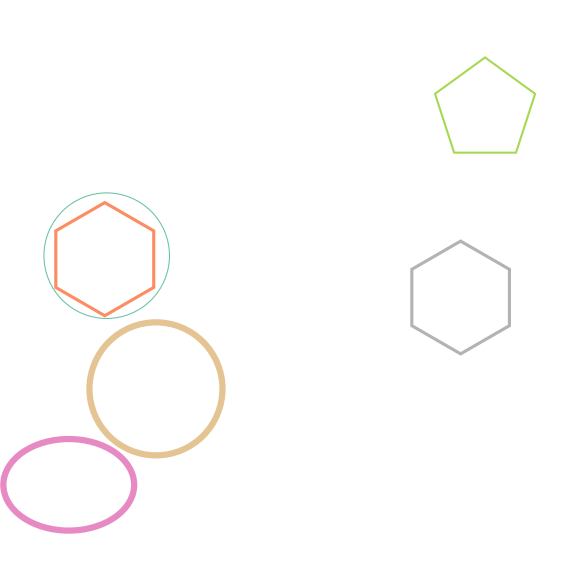[{"shape": "circle", "thickness": 0.5, "radius": 0.54, "center": [0.185, 0.556]}, {"shape": "hexagon", "thickness": 1.5, "radius": 0.49, "center": [0.181, 0.55]}, {"shape": "oval", "thickness": 3, "radius": 0.57, "center": [0.119, 0.16]}, {"shape": "pentagon", "thickness": 1, "radius": 0.46, "center": [0.84, 0.809]}, {"shape": "circle", "thickness": 3, "radius": 0.58, "center": [0.27, 0.326]}, {"shape": "hexagon", "thickness": 1.5, "radius": 0.49, "center": [0.798, 0.484]}]